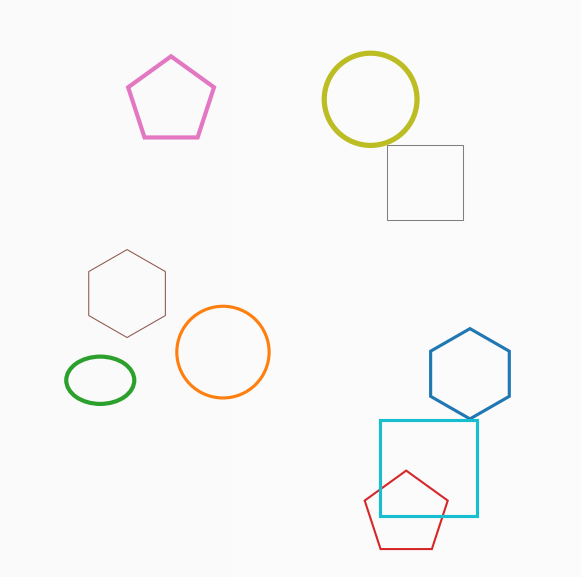[{"shape": "hexagon", "thickness": 1.5, "radius": 0.39, "center": [0.809, 0.352]}, {"shape": "circle", "thickness": 1.5, "radius": 0.4, "center": [0.384, 0.389]}, {"shape": "oval", "thickness": 2, "radius": 0.29, "center": [0.172, 0.341]}, {"shape": "pentagon", "thickness": 1, "radius": 0.38, "center": [0.699, 0.109]}, {"shape": "hexagon", "thickness": 0.5, "radius": 0.38, "center": [0.219, 0.491]}, {"shape": "pentagon", "thickness": 2, "radius": 0.39, "center": [0.294, 0.824]}, {"shape": "square", "thickness": 0.5, "radius": 0.32, "center": [0.731, 0.683]}, {"shape": "circle", "thickness": 2.5, "radius": 0.4, "center": [0.638, 0.827]}, {"shape": "square", "thickness": 1.5, "radius": 0.42, "center": [0.737, 0.189]}]